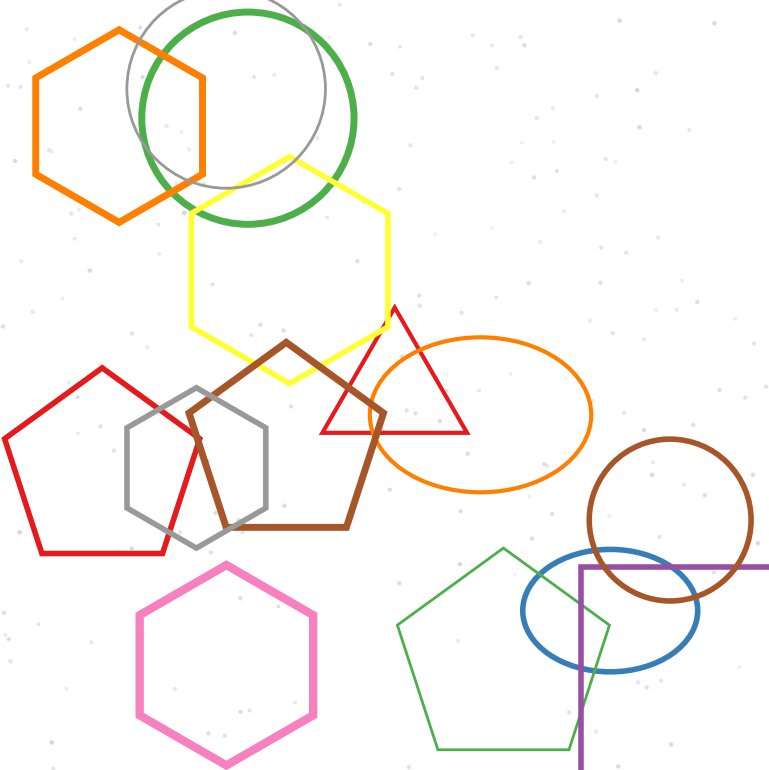[{"shape": "triangle", "thickness": 1.5, "radius": 0.54, "center": [0.513, 0.492]}, {"shape": "pentagon", "thickness": 2, "radius": 0.67, "center": [0.133, 0.389]}, {"shape": "oval", "thickness": 2, "radius": 0.57, "center": [0.792, 0.207]}, {"shape": "pentagon", "thickness": 1, "radius": 0.72, "center": [0.654, 0.143]}, {"shape": "circle", "thickness": 2.5, "radius": 0.69, "center": [0.322, 0.847]}, {"shape": "square", "thickness": 2, "radius": 0.68, "center": [0.891, 0.127]}, {"shape": "oval", "thickness": 1.5, "radius": 0.72, "center": [0.624, 0.461]}, {"shape": "hexagon", "thickness": 2.5, "radius": 0.63, "center": [0.155, 0.836]}, {"shape": "hexagon", "thickness": 2, "radius": 0.74, "center": [0.376, 0.649]}, {"shape": "pentagon", "thickness": 2.5, "radius": 0.66, "center": [0.372, 0.423]}, {"shape": "circle", "thickness": 2, "radius": 0.53, "center": [0.87, 0.325]}, {"shape": "hexagon", "thickness": 3, "radius": 0.65, "center": [0.294, 0.136]}, {"shape": "circle", "thickness": 1, "radius": 0.64, "center": [0.294, 0.885]}, {"shape": "hexagon", "thickness": 2, "radius": 0.52, "center": [0.255, 0.392]}]